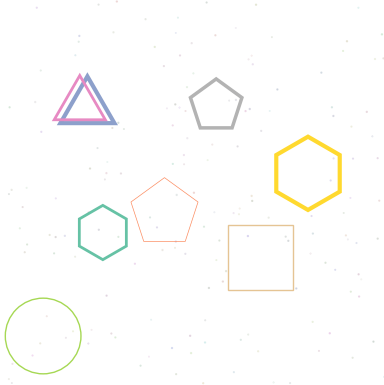[{"shape": "hexagon", "thickness": 2, "radius": 0.35, "center": [0.267, 0.396]}, {"shape": "pentagon", "thickness": 0.5, "radius": 0.46, "center": [0.427, 0.447]}, {"shape": "triangle", "thickness": 3, "radius": 0.4, "center": [0.227, 0.721]}, {"shape": "triangle", "thickness": 2, "radius": 0.38, "center": [0.207, 0.727]}, {"shape": "circle", "thickness": 1, "radius": 0.49, "center": [0.112, 0.127]}, {"shape": "hexagon", "thickness": 3, "radius": 0.48, "center": [0.8, 0.55]}, {"shape": "square", "thickness": 1, "radius": 0.42, "center": [0.676, 0.33]}, {"shape": "pentagon", "thickness": 2.5, "radius": 0.35, "center": [0.562, 0.725]}]